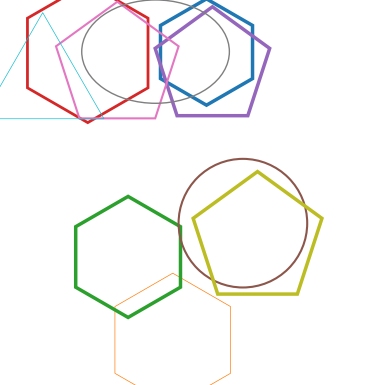[{"shape": "hexagon", "thickness": 2.5, "radius": 0.69, "center": [0.536, 0.865]}, {"shape": "hexagon", "thickness": 0.5, "radius": 0.87, "center": [0.449, 0.117]}, {"shape": "hexagon", "thickness": 2.5, "radius": 0.79, "center": [0.333, 0.333]}, {"shape": "hexagon", "thickness": 2, "radius": 0.9, "center": [0.228, 0.862]}, {"shape": "pentagon", "thickness": 2.5, "radius": 0.78, "center": [0.552, 0.826]}, {"shape": "circle", "thickness": 1.5, "radius": 0.84, "center": [0.631, 0.42]}, {"shape": "pentagon", "thickness": 1.5, "radius": 0.84, "center": [0.305, 0.828]}, {"shape": "oval", "thickness": 1, "radius": 0.96, "center": [0.404, 0.866]}, {"shape": "pentagon", "thickness": 2.5, "radius": 0.88, "center": [0.669, 0.378]}, {"shape": "triangle", "thickness": 0.5, "radius": 0.92, "center": [0.111, 0.783]}]